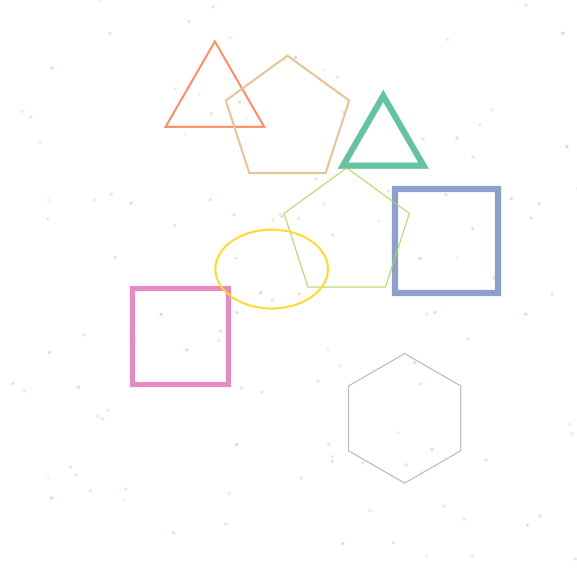[{"shape": "triangle", "thickness": 3, "radius": 0.4, "center": [0.664, 0.753]}, {"shape": "triangle", "thickness": 1, "radius": 0.49, "center": [0.372, 0.829]}, {"shape": "square", "thickness": 3, "radius": 0.45, "center": [0.773, 0.582]}, {"shape": "square", "thickness": 2.5, "radius": 0.41, "center": [0.311, 0.417]}, {"shape": "pentagon", "thickness": 0.5, "radius": 0.57, "center": [0.6, 0.594]}, {"shape": "oval", "thickness": 1, "radius": 0.49, "center": [0.47, 0.533]}, {"shape": "pentagon", "thickness": 1, "radius": 0.56, "center": [0.498, 0.79]}, {"shape": "hexagon", "thickness": 0.5, "radius": 0.56, "center": [0.701, 0.275]}]